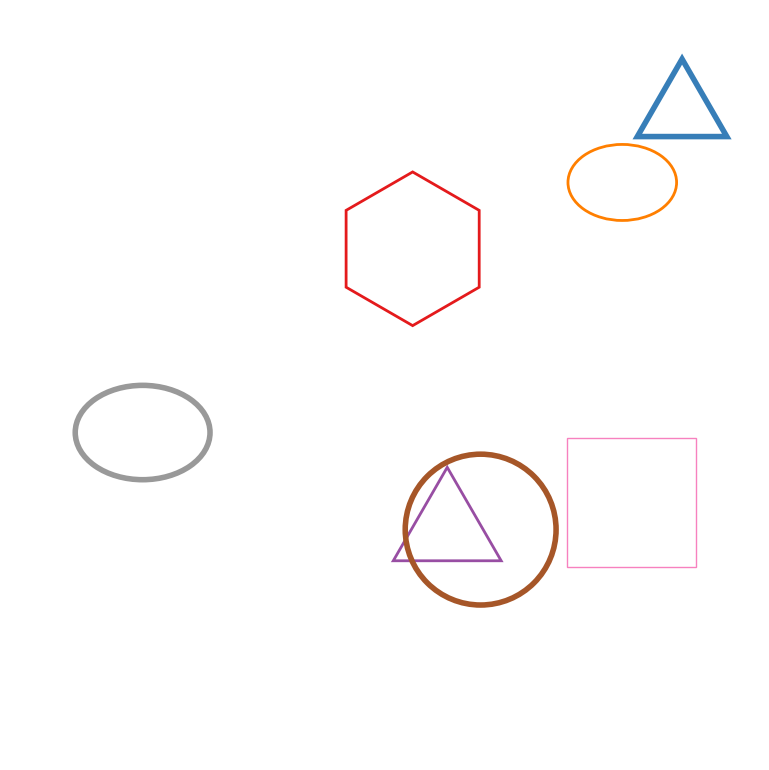[{"shape": "hexagon", "thickness": 1, "radius": 0.5, "center": [0.536, 0.677]}, {"shape": "triangle", "thickness": 2, "radius": 0.34, "center": [0.886, 0.856]}, {"shape": "triangle", "thickness": 1, "radius": 0.4, "center": [0.581, 0.312]}, {"shape": "oval", "thickness": 1, "radius": 0.35, "center": [0.808, 0.763]}, {"shape": "circle", "thickness": 2, "radius": 0.49, "center": [0.624, 0.312]}, {"shape": "square", "thickness": 0.5, "radius": 0.42, "center": [0.82, 0.347]}, {"shape": "oval", "thickness": 2, "radius": 0.44, "center": [0.185, 0.438]}]